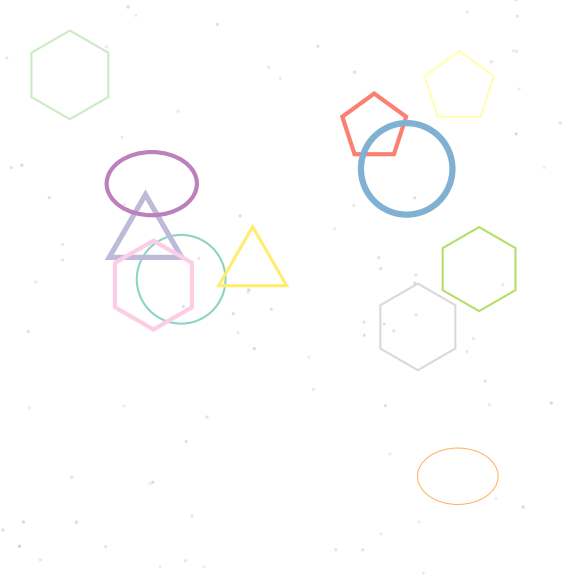[{"shape": "circle", "thickness": 1, "radius": 0.38, "center": [0.314, 0.516]}, {"shape": "pentagon", "thickness": 1, "radius": 0.31, "center": [0.795, 0.848]}, {"shape": "triangle", "thickness": 2.5, "radius": 0.36, "center": [0.252, 0.59]}, {"shape": "pentagon", "thickness": 2, "radius": 0.29, "center": [0.648, 0.779]}, {"shape": "circle", "thickness": 3, "radius": 0.4, "center": [0.704, 0.707]}, {"shape": "oval", "thickness": 0.5, "radius": 0.35, "center": [0.793, 0.174]}, {"shape": "hexagon", "thickness": 1, "radius": 0.36, "center": [0.83, 0.533]}, {"shape": "hexagon", "thickness": 2, "radius": 0.38, "center": [0.266, 0.505]}, {"shape": "hexagon", "thickness": 1, "radius": 0.37, "center": [0.724, 0.433]}, {"shape": "oval", "thickness": 2, "radius": 0.39, "center": [0.263, 0.681]}, {"shape": "hexagon", "thickness": 1, "radius": 0.38, "center": [0.121, 0.869]}, {"shape": "triangle", "thickness": 1.5, "radius": 0.34, "center": [0.437, 0.538]}]